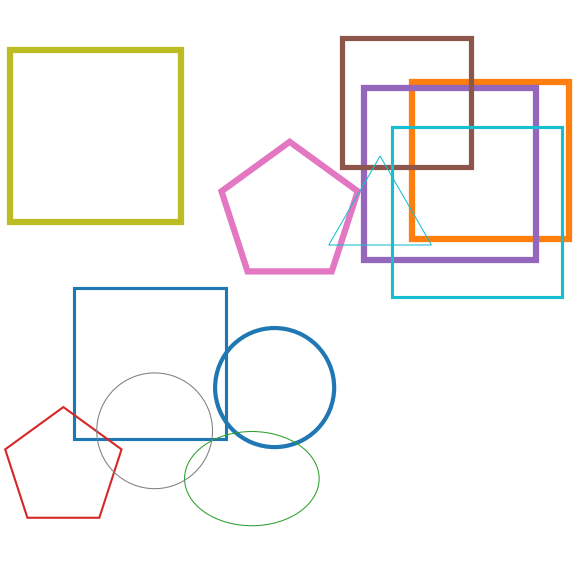[{"shape": "circle", "thickness": 2, "radius": 0.52, "center": [0.476, 0.328]}, {"shape": "square", "thickness": 1.5, "radius": 0.66, "center": [0.26, 0.369]}, {"shape": "square", "thickness": 3, "radius": 0.68, "center": [0.849, 0.721]}, {"shape": "oval", "thickness": 0.5, "radius": 0.58, "center": [0.436, 0.17]}, {"shape": "pentagon", "thickness": 1, "radius": 0.53, "center": [0.11, 0.188]}, {"shape": "square", "thickness": 3, "radius": 0.75, "center": [0.779, 0.698]}, {"shape": "square", "thickness": 2.5, "radius": 0.56, "center": [0.704, 0.821]}, {"shape": "pentagon", "thickness": 3, "radius": 0.62, "center": [0.502, 0.63]}, {"shape": "circle", "thickness": 0.5, "radius": 0.5, "center": [0.268, 0.253]}, {"shape": "square", "thickness": 3, "radius": 0.74, "center": [0.166, 0.764]}, {"shape": "triangle", "thickness": 0.5, "radius": 0.51, "center": [0.658, 0.626]}, {"shape": "square", "thickness": 1.5, "radius": 0.74, "center": [0.826, 0.632]}]